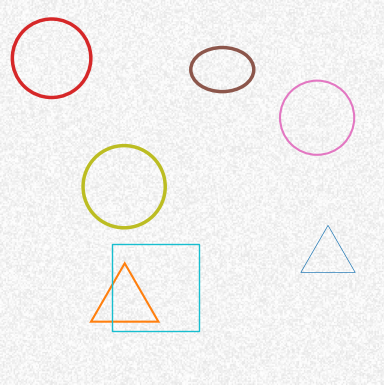[{"shape": "triangle", "thickness": 0.5, "radius": 0.41, "center": [0.852, 0.333]}, {"shape": "triangle", "thickness": 1.5, "radius": 0.51, "center": [0.324, 0.215]}, {"shape": "circle", "thickness": 2.5, "radius": 0.51, "center": [0.134, 0.849]}, {"shape": "oval", "thickness": 2.5, "radius": 0.41, "center": [0.577, 0.819]}, {"shape": "circle", "thickness": 1.5, "radius": 0.48, "center": [0.824, 0.694]}, {"shape": "circle", "thickness": 2.5, "radius": 0.53, "center": [0.322, 0.515]}, {"shape": "square", "thickness": 1, "radius": 0.56, "center": [0.404, 0.254]}]